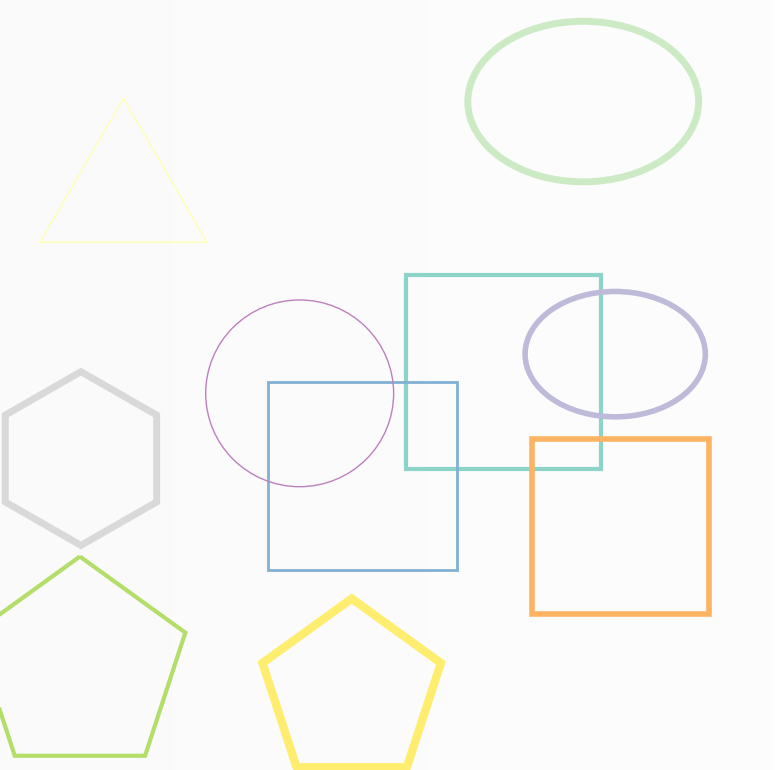[{"shape": "square", "thickness": 1.5, "radius": 0.63, "center": [0.649, 0.516]}, {"shape": "triangle", "thickness": 0.5, "radius": 0.62, "center": [0.159, 0.748]}, {"shape": "oval", "thickness": 2, "radius": 0.58, "center": [0.794, 0.54]}, {"shape": "square", "thickness": 1, "radius": 0.61, "center": [0.468, 0.382]}, {"shape": "square", "thickness": 2, "radius": 0.57, "center": [0.801, 0.316]}, {"shape": "pentagon", "thickness": 1.5, "radius": 0.72, "center": [0.103, 0.134]}, {"shape": "hexagon", "thickness": 2.5, "radius": 0.56, "center": [0.104, 0.405]}, {"shape": "circle", "thickness": 0.5, "radius": 0.61, "center": [0.387, 0.489]}, {"shape": "oval", "thickness": 2.5, "radius": 0.74, "center": [0.753, 0.868]}, {"shape": "pentagon", "thickness": 3, "radius": 0.61, "center": [0.454, 0.102]}]